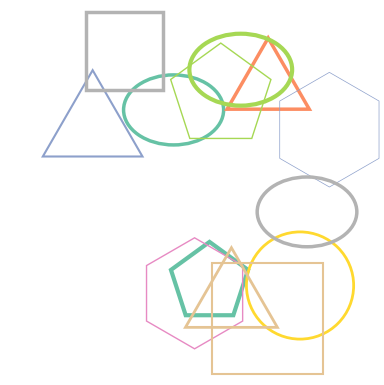[{"shape": "pentagon", "thickness": 3, "radius": 0.53, "center": [0.544, 0.266]}, {"shape": "oval", "thickness": 2.5, "radius": 0.65, "center": [0.451, 0.715]}, {"shape": "triangle", "thickness": 2.5, "radius": 0.62, "center": [0.697, 0.778]}, {"shape": "triangle", "thickness": 1.5, "radius": 0.75, "center": [0.241, 0.668]}, {"shape": "hexagon", "thickness": 0.5, "radius": 0.74, "center": [0.856, 0.663]}, {"shape": "hexagon", "thickness": 1, "radius": 0.72, "center": [0.505, 0.238]}, {"shape": "oval", "thickness": 3, "radius": 0.67, "center": [0.625, 0.819]}, {"shape": "pentagon", "thickness": 1, "radius": 0.68, "center": [0.573, 0.751]}, {"shape": "circle", "thickness": 2, "radius": 0.7, "center": [0.779, 0.258]}, {"shape": "square", "thickness": 1.5, "radius": 0.72, "center": [0.694, 0.172]}, {"shape": "triangle", "thickness": 2, "radius": 0.69, "center": [0.601, 0.219]}, {"shape": "square", "thickness": 2.5, "radius": 0.5, "center": [0.324, 0.868]}, {"shape": "oval", "thickness": 2.5, "radius": 0.65, "center": [0.797, 0.45]}]